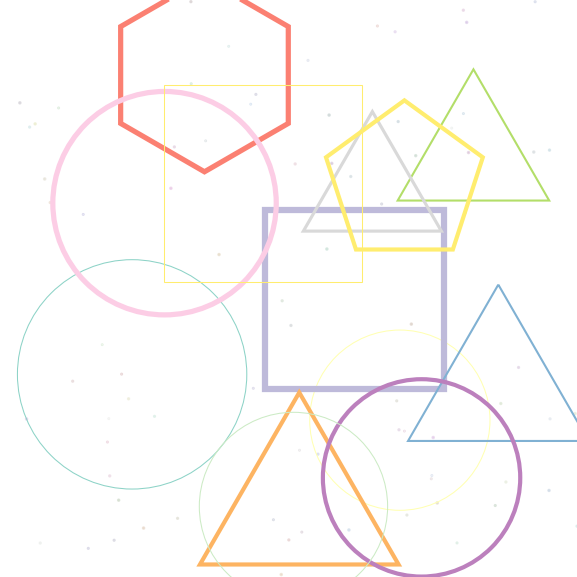[{"shape": "circle", "thickness": 0.5, "radius": 0.99, "center": [0.229, 0.351]}, {"shape": "circle", "thickness": 0.5, "radius": 0.78, "center": [0.692, 0.272]}, {"shape": "square", "thickness": 3, "radius": 0.77, "center": [0.614, 0.48]}, {"shape": "hexagon", "thickness": 2.5, "radius": 0.84, "center": [0.354, 0.869]}, {"shape": "triangle", "thickness": 1, "radius": 0.9, "center": [0.863, 0.326]}, {"shape": "triangle", "thickness": 2, "radius": 0.99, "center": [0.518, 0.121]}, {"shape": "triangle", "thickness": 1, "radius": 0.76, "center": [0.82, 0.728]}, {"shape": "circle", "thickness": 2.5, "radius": 0.97, "center": [0.285, 0.647]}, {"shape": "triangle", "thickness": 1.5, "radius": 0.69, "center": [0.645, 0.668]}, {"shape": "circle", "thickness": 2, "radius": 0.85, "center": [0.73, 0.172]}, {"shape": "circle", "thickness": 0.5, "radius": 0.82, "center": [0.508, 0.122]}, {"shape": "square", "thickness": 0.5, "radius": 0.85, "center": [0.455, 0.681]}, {"shape": "pentagon", "thickness": 2, "radius": 0.71, "center": [0.7, 0.683]}]